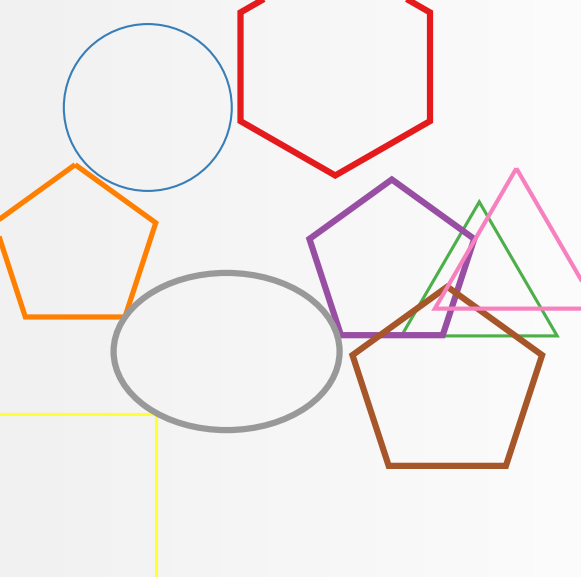[{"shape": "hexagon", "thickness": 3, "radius": 0.94, "center": [0.577, 0.884]}, {"shape": "circle", "thickness": 1, "radius": 0.72, "center": [0.254, 0.813]}, {"shape": "triangle", "thickness": 1.5, "radius": 0.77, "center": [0.825, 0.495]}, {"shape": "pentagon", "thickness": 3, "radius": 0.75, "center": [0.674, 0.539]}, {"shape": "pentagon", "thickness": 2.5, "radius": 0.73, "center": [0.129, 0.568]}, {"shape": "square", "thickness": 1.5, "radius": 0.77, "center": [0.114, 0.129]}, {"shape": "pentagon", "thickness": 3, "radius": 0.86, "center": [0.77, 0.331]}, {"shape": "triangle", "thickness": 2, "radius": 0.81, "center": [0.888, 0.546]}, {"shape": "oval", "thickness": 3, "radius": 0.97, "center": [0.39, 0.39]}]